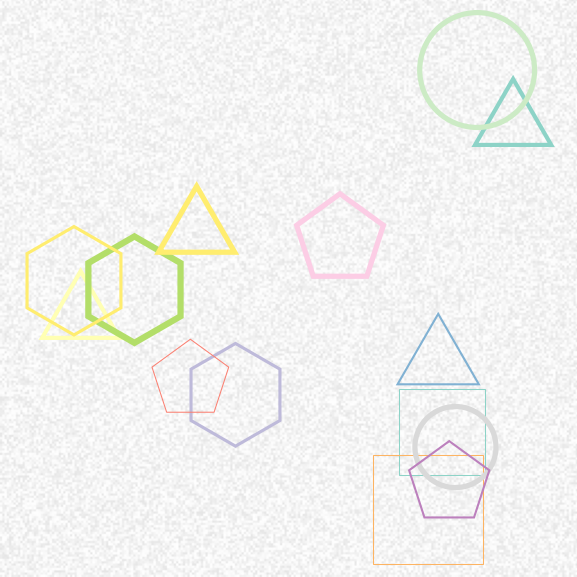[{"shape": "square", "thickness": 0.5, "radius": 0.37, "center": [0.766, 0.251]}, {"shape": "triangle", "thickness": 2, "radius": 0.38, "center": [0.888, 0.786]}, {"shape": "triangle", "thickness": 2, "radius": 0.39, "center": [0.14, 0.453]}, {"shape": "hexagon", "thickness": 1.5, "radius": 0.44, "center": [0.408, 0.315]}, {"shape": "pentagon", "thickness": 0.5, "radius": 0.35, "center": [0.33, 0.342]}, {"shape": "triangle", "thickness": 1, "radius": 0.41, "center": [0.759, 0.374]}, {"shape": "square", "thickness": 0.5, "radius": 0.47, "center": [0.741, 0.117]}, {"shape": "hexagon", "thickness": 3, "radius": 0.46, "center": [0.233, 0.498]}, {"shape": "pentagon", "thickness": 2.5, "radius": 0.39, "center": [0.589, 0.585]}, {"shape": "circle", "thickness": 2.5, "radius": 0.35, "center": [0.789, 0.225]}, {"shape": "pentagon", "thickness": 1, "radius": 0.37, "center": [0.778, 0.162]}, {"shape": "circle", "thickness": 2.5, "radius": 0.5, "center": [0.826, 0.878]}, {"shape": "triangle", "thickness": 2.5, "radius": 0.38, "center": [0.34, 0.6]}, {"shape": "hexagon", "thickness": 1.5, "radius": 0.47, "center": [0.128, 0.513]}]